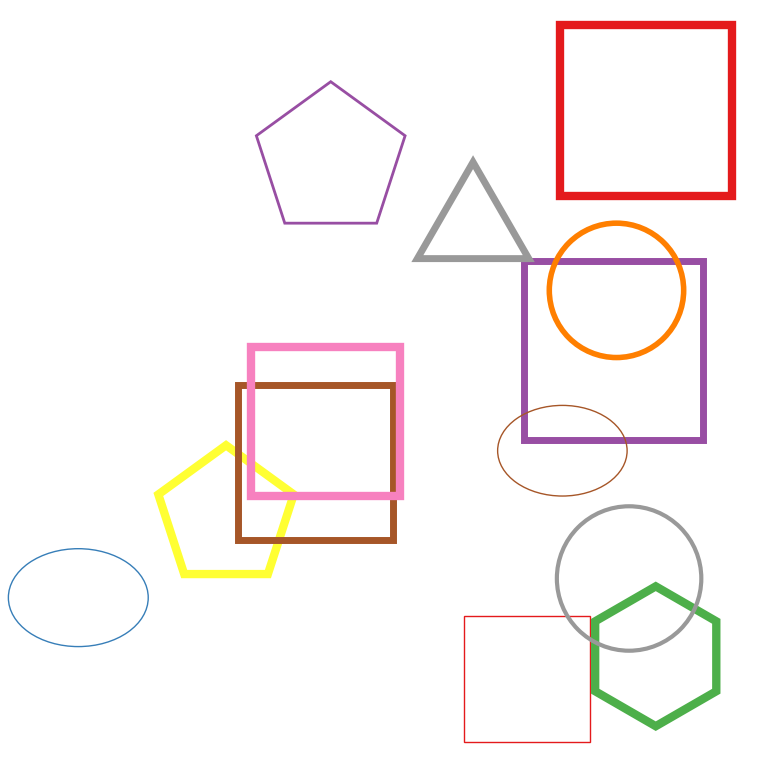[{"shape": "square", "thickness": 0.5, "radius": 0.41, "center": [0.684, 0.118]}, {"shape": "square", "thickness": 3, "radius": 0.56, "center": [0.839, 0.856]}, {"shape": "oval", "thickness": 0.5, "radius": 0.45, "center": [0.102, 0.224]}, {"shape": "hexagon", "thickness": 3, "radius": 0.45, "center": [0.852, 0.148]}, {"shape": "pentagon", "thickness": 1, "radius": 0.51, "center": [0.43, 0.792]}, {"shape": "square", "thickness": 2.5, "radius": 0.58, "center": [0.797, 0.545]}, {"shape": "circle", "thickness": 2, "radius": 0.44, "center": [0.801, 0.623]}, {"shape": "pentagon", "thickness": 3, "radius": 0.46, "center": [0.294, 0.329]}, {"shape": "square", "thickness": 2.5, "radius": 0.51, "center": [0.41, 0.4]}, {"shape": "oval", "thickness": 0.5, "radius": 0.42, "center": [0.73, 0.415]}, {"shape": "square", "thickness": 3, "radius": 0.48, "center": [0.423, 0.453]}, {"shape": "circle", "thickness": 1.5, "radius": 0.47, "center": [0.817, 0.249]}, {"shape": "triangle", "thickness": 2.5, "radius": 0.42, "center": [0.614, 0.706]}]